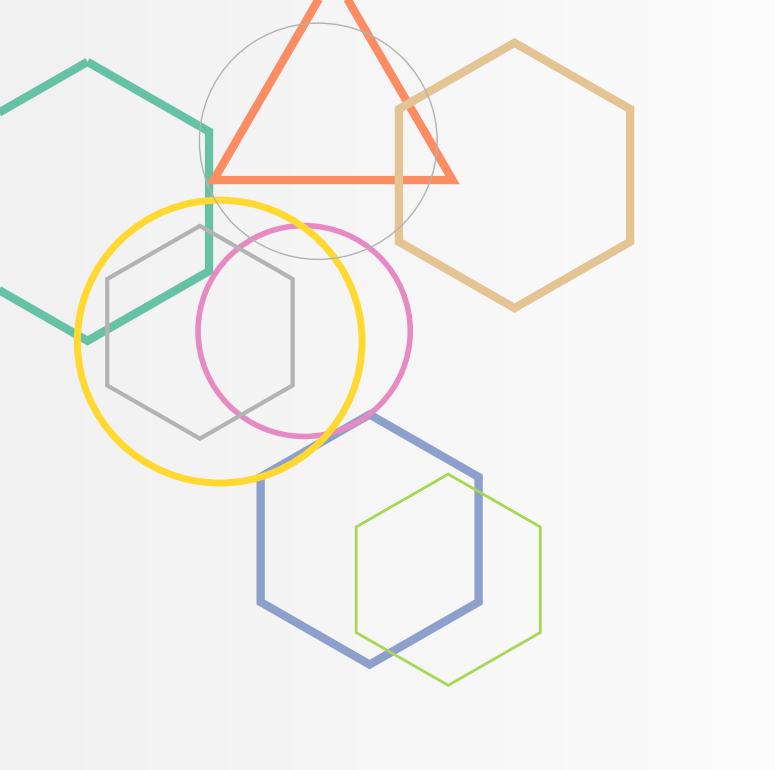[{"shape": "hexagon", "thickness": 3, "radius": 0.91, "center": [0.113, 0.739]}, {"shape": "triangle", "thickness": 3, "radius": 0.89, "center": [0.43, 0.855]}, {"shape": "hexagon", "thickness": 3, "radius": 0.81, "center": [0.477, 0.299]}, {"shape": "circle", "thickness": 2, "radius": 0.68, "center": [0.392, 0.57]}, {"shape": "hexagon", "thickness": 1, "radius": 0.69, "center": [0.578, 0.247]}, {"shape": "circle", "thickness": 2.5, "radius": 0.92, "center": [0.284, 0.556]}, {"shape": "hexagon", "thickness": 3, "radius": 0.86, "center": [0.664, 0.772]}, {"shape": "hexagon", "thickness": 1.5, "radius": 0.69, "center": [0.258, 0.569]}, {"shape": "circle", "thickness": 0.5, "radius": 0.77, "center": [0.411, 0.817]}]